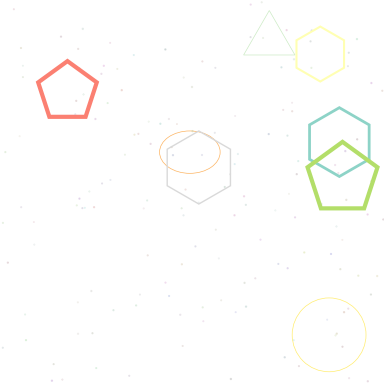[{"shape": "hexagon", "thickness": 2, "radius": 0.45, "center": [0.881, 0.631]}, {"shape": "hexagon", "thickness": 1.5, "radius": 0.36, "center": [0.832, 0.86]}, {"shape": "pentagon", "thickness": 3, "radius": 0.4, "center": [0.175, 0.761]}, {"shape": "oval", "thickness": 0.5, "radius": 0.39, "center": [0.493, 0.605]}, {"shape": "pentagon", "thickness": 3, "radius": 0.48, "center": [0.89, 0.536]}, {"shape": "hexagon", "thickness": 1, "radius": 0.47, "center": [0.516, 0.565]}, {"shape": "triangle", "thickness": 0.5, "radius": 0.39, "center": [0.699, 0.896]}, {"shape": "circle", "thickness": 0.5, "radius": 0.48, "center": [0.855, 0.13]}]